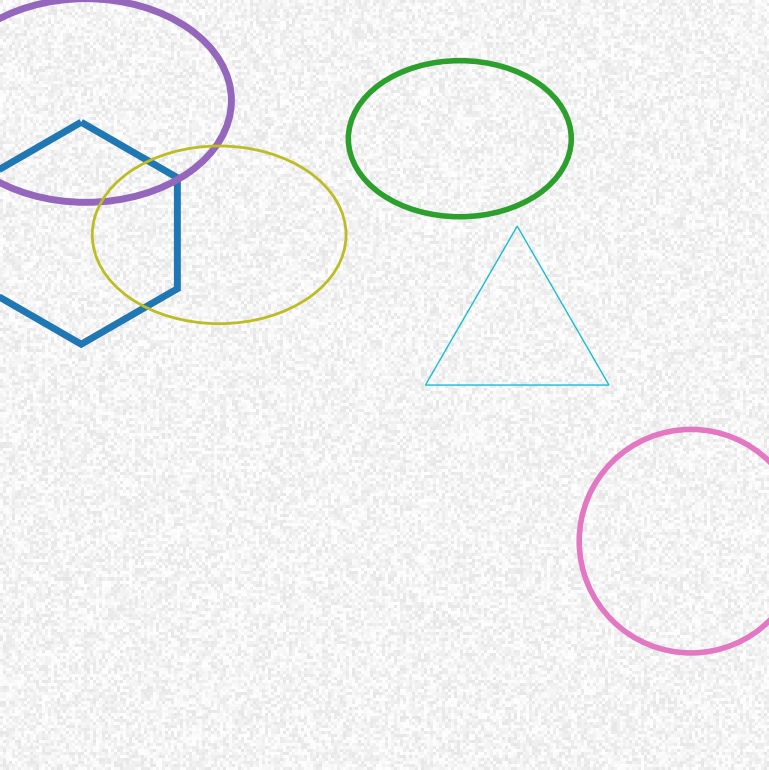[{"shape": "hexagon", "thickness": 2.5, "radius": 0.72, "center": [0.105, 0.697]}, {"shape": "oval", "thickness": 2, "radius": 0.72, "center": [0.597, 0.82]}, {"shape": "oval", "thickness": 2.5, "radius": 0.94, "center": [0.112, 0.869]}, {"shape": "circle", "thickness": 2, "radius": 0.73, "center": [0.897, 0.297]}, {"shape": "oval", "thickness": 1, "radius": 0.82, "center": [0.285, 0.695]}, {"shape": "triangle", "thickness": 0.5, "radius": 0.69, "center": [0.672, 0.569]}]